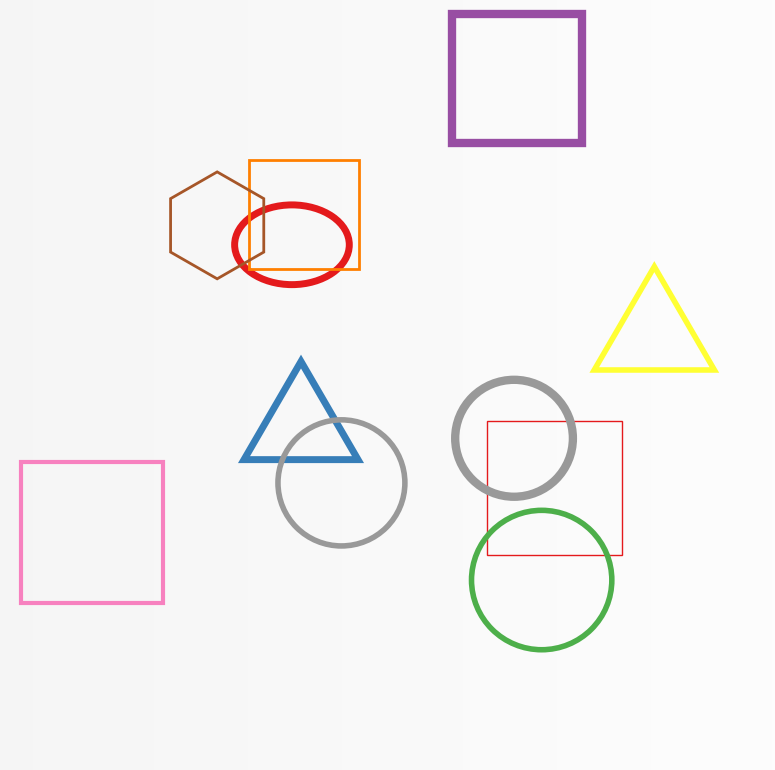[{"shape": "square", "thickness": 0.5, "radius": 0.44, "center": [0.715, 0.367]}, {"shape": "oval", "thickness": 2.5, "radius": 0.37, "center": [0.377, 0.682]}, {"shape": "triangle", "thickness": 2.5, "radius": 0.42, "center": [0.388, 0.446]}, {"shape": "circle", "thickness": 2, "radius": 0.45, "center": [0.699, 0.247]}, {"shape": "square", "thickness": 3, "radius": 0.42, "center": [0.668, 0.898]}, {"shape": "square", "thickness": 1, "radius": 0.35, "center": [0.392, 0.722]}, {"shape": "triangle", "thickness": 2, "radius": 0.45, "center": [0.844, 0.564]}, {"shape": "hexagon", "thickness": 1, "radius": 0.35, "center": [0.28, 0.707]}, {"shape": "square", "thickness": 1.5, "radius": 0.46, "center": [0.119, 0.308]}, {"shape": "circle", "thickness": 3, "radius": 0.38, "center": [0.663, 0.431]}, {"shape": "circle", "thickness": 2, "radius": 0.41, "center": [0.441, 0.373]}]